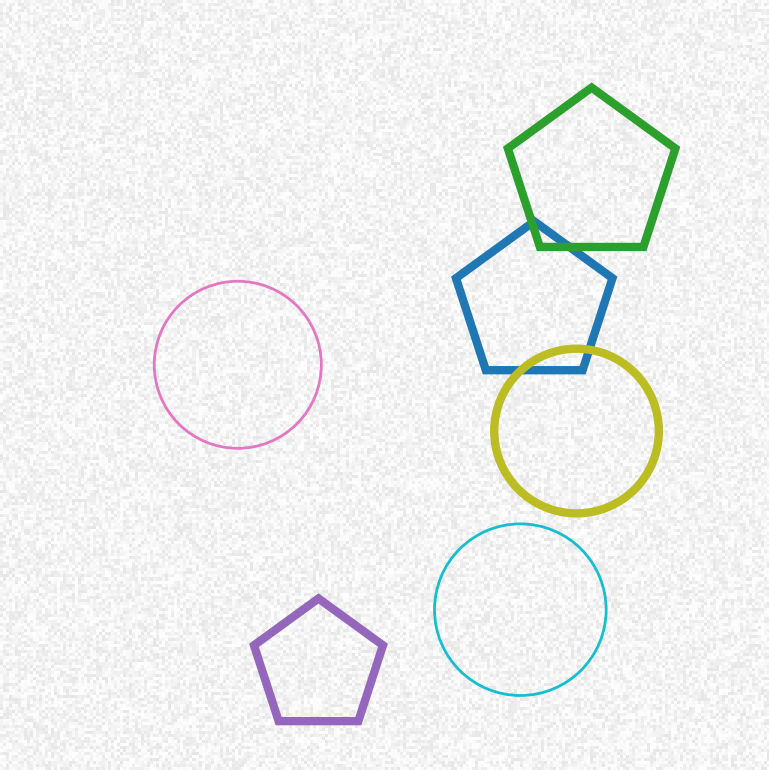[{"shape": "pentagon", "thickness": 3, "radius": 0.53, "center": [0.694, 0.606]}, {"shape": "pentagon", "thickness": 3, "radius": 0.57, "center": [0.768, 0.772]}, {"shape": "pentagon", "thickness": 3, "radius": 0.44, "center": [0.414, 0.135]}, {"shape": "circle", "thickness": 1, "radius": 0.54, "center": [0.309, 0.526]}, {"shape": "circle", "thickness": 3, "radius": 0.53, "center": [0.749, 0.44]}, {"shape": "circle", "thickness": 1, "radius": 0.56, "center": [0.676, 0.208]}]